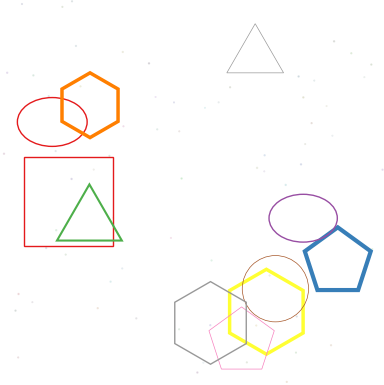[{"shape": "oval", "thickness": 1, "radius": 0.45, "center": [0.136, 0.683]}, {"shape": "square", "thickness": 1, "radius": 0.58, "center": [0.178, 0.477]}, {"shape": "pentagon", "thickness": 3, "radius": 0.45, "center": [0.877, 0.319]}, {"shape": "triangle", "thickness": 1.5, "radius": 0.49, "center": [0.232, 0.424]}, {"shape": "oval", "thickness": 1, "radius": 0.44, "center": [0.787, 0.433]}, {"shape": "hexagon", "thickness": 2.5, "radius": 0.42, "center": [0.234, 0.727]}, {"shape": "hexagon", "thickness": 2.5, "radius": 0.55, "center": [0.692, 0.19]}, {"shape": "circle", "thickness": 0.5, "radius": 0.43, "center": [0.715, 0.25]}, {"shape": "pentagon", "thickness": 0.5, "radius": 0.45, "center": [0.628, 0.114]}, {"shape": "hexagon", "thickness": 1, "radius": 0.54, "center": [0.547, 0.161]}, {"shape": "triangle", "thickness": 0.5, "radius": 0.43, "center": [0.663, 0.853]}]